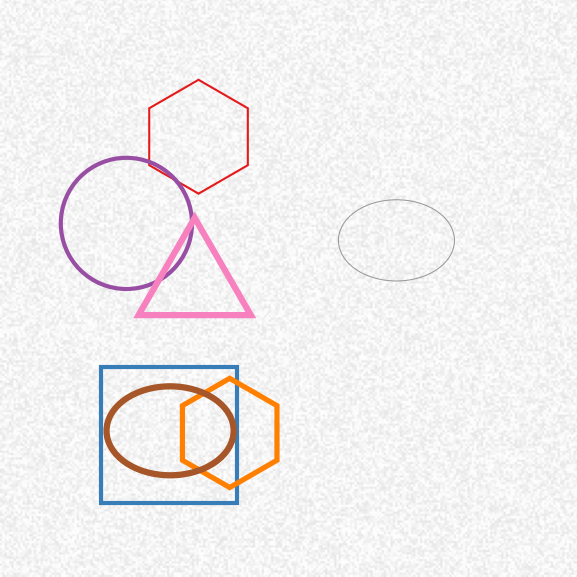[{"shape": "hexagon", "thickness": 1, "radius": 0.49, "center": [0.344, 0.762]}, {"shape": "square", "thickness": 2, "radius": 0.59, "center": [0.292, 0.246]}, {"shape": "circle", "thickness": 2, "radius": 0.57, "center": [0.219, 0.612]}, {"shape": "hexagon", "thickness": 2.5, "radius": 0.47, "center": [0.398, 0.249]}, {"shape": "oval", "thickness": 3, "radius": 0.55, "center": [0.295, 0.253]}, {"shape": "triangle", "thickness": 3, "radius": 0.56, "center": [0.337, 0.51]}, {"shape": "oval", "thickness": 0.5, "radius": 0.5, "center": [0.687, 0.583]}]